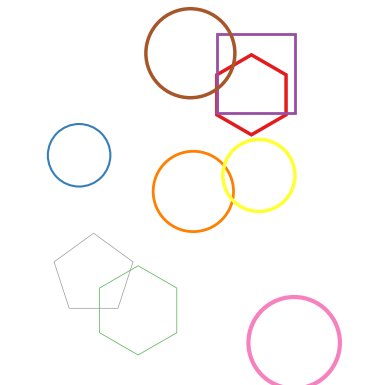[{"shape": "hexagon", "thickness": 2.5, "radius": 0.52, "center": [0.653, 0.754]}, {"shape": "circle", "thickness": 1.5, "radius": 0.41, "center": [0.205, 0.597]}, {"shape": "hexagon", "thickness": 0.5, "radius": 0.58, "center": [0.359, 0.194]}, {"shape": "square", "thickness": 2, "radius": 0.51, "center": [0.665, 0.81]}, {"shape": "circle", "thickness": 2, "radius": 0.52, "center": [0.502, 0.503]}, {"shape": "circle", "thickness": 2.5, "radius": 0.47, "center": [0.672, 0.544]}, {"shape": "circle", "thickness": 2.5, "radius": 0.58, "center": [0.494, 0.862]}, {"shape": "circle", "thickness": 3, "radius": 0.59, "center": [0.764, 0.11]}, {"shape": "pentagon", "thickness": 0.5, "radius": 0.54, "center": [0.243, 0.286]}]